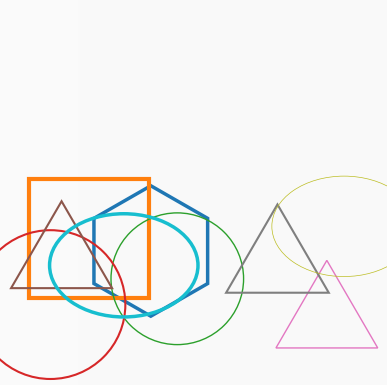[{"shape": "hexagon", "thickness": 2.5, "radius": 0.85, "center": [0.389, 0.348]}, {"shape": "square", "thickness": 3, "radius": 0.77, "center": [0.23, 0.379]}, {"shape": "circle", "thickness": 1, "radius": 0.86, "center": [0.458, 0.276]}, {"shape": "circle", "thickness": 1.5, "radius": 0.97, "center": [0.13, 0.209]}, {"shape": "triangle", "thickness": 1.5, "radius": 0.75, "center": [0.159, 0.327]}, {"shape": "triangle", "thickness": 1, "radius": 0.76, "center": [0.843, 0.172]}, {"shape": "triangle", "thickness": 1.5, "radius": 0.76, "center": [0.716, 0.316]}, {"shape": "oval", "thickness": 0.5, "radius": 0.93, "center": [0.888, 0.412]}, {"shape": "oval", "thickness": 2.5, "radius": 0.96, "center": [0.319, 0.311]}]